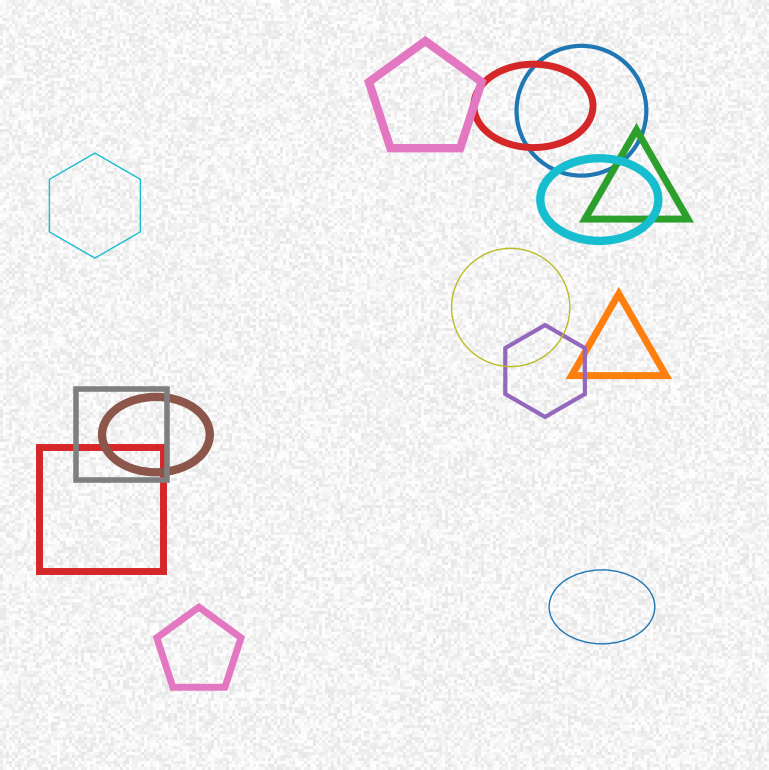[{"shape": "oval", "thickness": 0.5, "radius": 0.34, "center": [0.782, 0.212]}, {"shape": "circle", "thickness": 1.5, "radius": 0.42, "center": [0.755, 0.856]}, {"shape": "triangle", "thickness": 2.5, "radius": 0.35, "center": [0.804, 0.548]}, {"shape": "triangle", "thickness": 2.5, "radius": 0.39, "center": [0.827, 0.754]}, {"shape": "oval", "thickness": 2.5, "radius": 0.39, "center": [0.693, 0.863]}, {"shape": "square", "thickness": 2.5, "radius": 0.4, "center": [0.131, 0.339]}, {"shape": "hexagon", "thickness": 1.5, "radius": 0.3, "center": [0.708, 0.518]}, {"shape": "oval", "thickness": 3, "radius": 0.35, "center": [0.202, 0.436]}, {"shape": "pentagon", "thickness": 2.5, "radius": 0.29, "center": [0.258, 0.154]}, {"shape": "pentagon", "thickness": 3, "radius": 0.38, "center": [0.552, 0.87]}, {"shape": "square", "thickness": 2, "radius": 0.29, "center": [0.158, 0.436]}, {"shape": "circle", "thickness": 0.5, "radius": 0.38, "center": [0.663, 0.601]}, {"shape": "oval", "thickness": 3, "radius": 0.38, "center": [0.778, 0.741]}, {"shape": "hexagon", "thickness": 0.5, "radius": 0.34, "center": [0.123, 0.733]}]